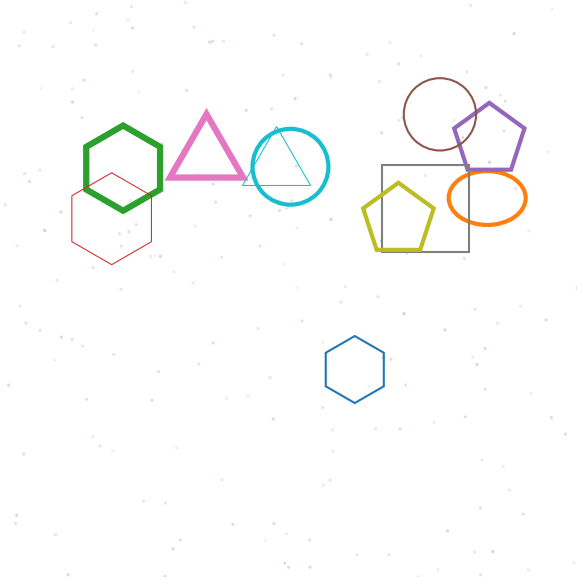[{"shape": "hexagon", "thickness": 1, "radius": 0.29, "center": [0.614, 0.359]}, {"shape": "oval", "thickness": 2, "radius": 0.33, "center": [0.844, 0.656]}, {"shape": "hexagon", "thickness": 3, "radius": 0.37, "center": [0.213, 0.708]}, {"shape": "hexagon", "thickness": 0.5, "radius": 0.4, "center": [0.193, 0.62]}, {"shape": "pentagon", "thickness": 2, "radius": 0.32, "center": [0.847, 0.757]}, {"shape": "circle", "thickness": 1, "radius": 0.31, "center": [0.762, 0.801]}, {"shape": "triangle", "thickness": 3, "radius": 0.37, "center": [0.358, 0.728]}, {"shape": "square", "thickness": 1, "radius": 0.38, "center": [0.737, 0.638]}, {"shape": "pentagon", "thickness": 2, "radius": 0.32, "center": [0.69, 0.618]}, {"shape": "triangle", "thickness": 0.5, "radius": 0.34, "center": [0.479, 0.712]}, {"shape": "circle", "thickness": 2, "radius": 0.33, "center": [0.503, 0.71]}]